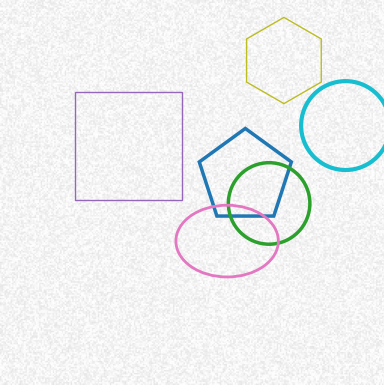[{"shape": "pentagon", "thickness": 2.5, "radius": 0.63, "center": [0.637, 0.541]}, {"shape": "circle", "thickness": 2.5, "radius": 0.53, "center": [0.699, 0.472]}, {"shape": "square", "thickness": 1, "radius": 0.7, "center": [0.334, 0.621]}, {"shape": "oval", "thickness": 2, "radius": 0.67, "center": [0.59, 0.374]}, {"shape": "hexagon", "thickness": 1, "radius": 0.56, "center": [0.737, 0.843]}, {"shape": "circle", "thickness": 3, "radius": 0.58, "center": [0.898, 0.674]}]